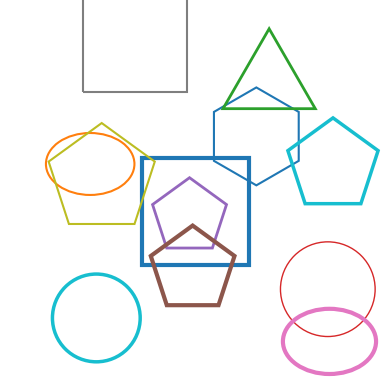[{"shape": "square", "thickness": 3, "radius": 0.69, "center": [0.508, 0.45]}, {"shape": "hexagon", "thickness": 1.5, "radius": 0.64, "center": [0.666, 0.646]}, {"shape": "oval", "thickness": 1.5, "radius": 0.57, "center": [0.234, 0.574]}, {"shape": "triangle", "thickness": 2, "radius": 0.69, "center": [0.699, 0.787]}, {"shape": "circle", "thickness": 1, "radius": 0.61, "center": [0.851, 0.249]}, {"shape": "pentagon", "thickness": 2, "radius": 0.5, "center": [0.492, 0.437]}, {"shape": "pentagon", "thickness": 3, "radius": 0.57, "center": [0.5, 0.3]}, {"shape": "oval", "thickness": 3, "radius": 0.6, "center": [0.856, 0.113]}, {"shape": "square", "thickness": 1.5, "radius": 0.68, "center": [0.35, 0.896]}, {"shape": "pentagon", "thickness": 1.5, "radius": 0.72, "center": [0.264, 0.535]}, {"shape": "pentagon", "thickness": 2.5, "radius": 0.62, "center": [0.865, 0.571]}, {"shape": "circle", "thickness": 2.5, "radius": 0.57, "center": [0.25, 0.174]}]